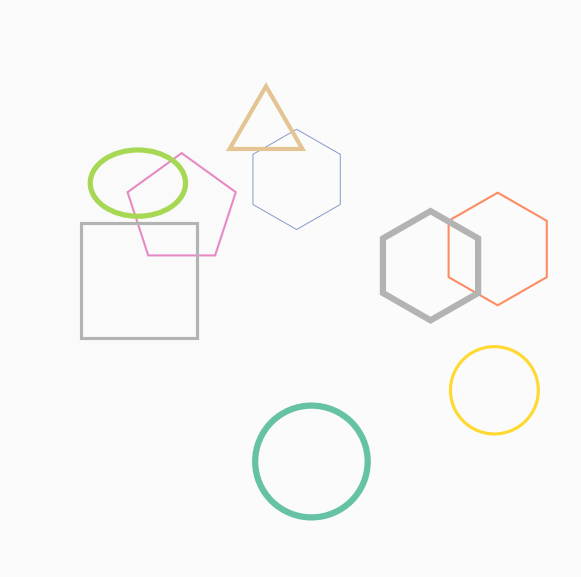[{"shape": "circle", "thickness": 3, "radius": 0.48, "center": [0.536, 0.2]}, {"shape": "hexagon", "thickness": 1, "radius": 0.49, "center": [0.856, 0.568]}, {"shape": "hexagon", "thickness": 0.5, "radius": 0.43, "center": [0.51, 0.688]}, {"shape": "pentagon", "thickness": 1, "radius": 0.49, "center": [0.313, 0.636]}, {"shape": "oval", "thickness": 2.5, "radius": 0.41, "center": [0.237, 0.682]}, {"shape": "circle", "thickness": 1.5, "radius": 0.38, "center": [0.851, 0.323]}, {"shape": "triangle", "thickness": 2, "radius": 0.36, "center": [0.458, 0.777]}, {"shape": "hexagon", "thickness": 3, "radius": 0.47, "center": [0.741, 0.539]}, {"shape": "square", "thickness": 1.5, "radius": 0.5, "center": [0.239, 0.513]}]